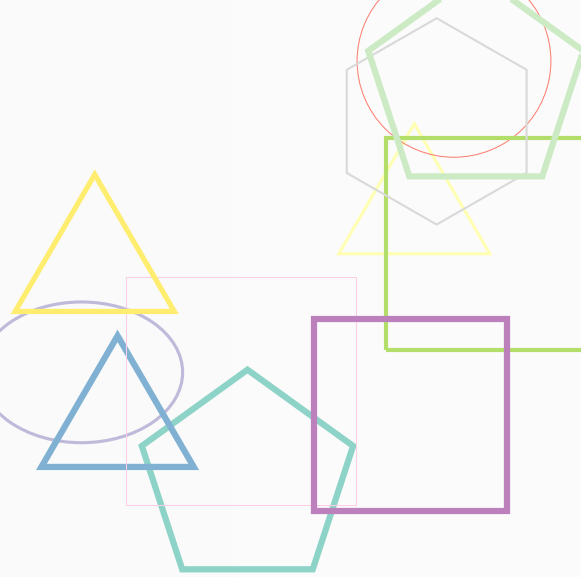[{"shape": "pentagon", "thickness": 3, "radius": 0.96, "center": [0.426, 0.168]}, {"shape": "triangle", "thickness": 1.5, "radius": 0.75, "center": [0.713, 0.635]}, {"shape": "oval", "thickness": 1.5, "radius": 0.87, "center": [0.14, 0.354]}, {"shape": "circle", "thickness": 0.5, "radius": 0.83, "center": [0.781, 0.894]}, {"shape": "triangle", "thickness": 3, "radius": 0.76, "center": [0.202, 0.266]}, {"shape": "square", "thickness": 2, "radius": 0.92, "center": [0.847, 0.576]}, {"shape": "square", "thickness": 0.5, "radius": 0.99, "center": [0.415, 0.322]}, {"shape": "hexagon", "thickness": 1, "radius": 0.89, "center": [0.751, 0.789]}, {"shape": "square", "thickness": 3, "radius": 0.83, "center": [0.706, 0.28]}, {"shape": "pentagon", "thickness": 3, "radius": 0.97, "center": [0.819, 0.851]}, {"shape": "triangle", "thickness": 2.5, "radius": 0.79, "center": [0.163, 0.539]}]